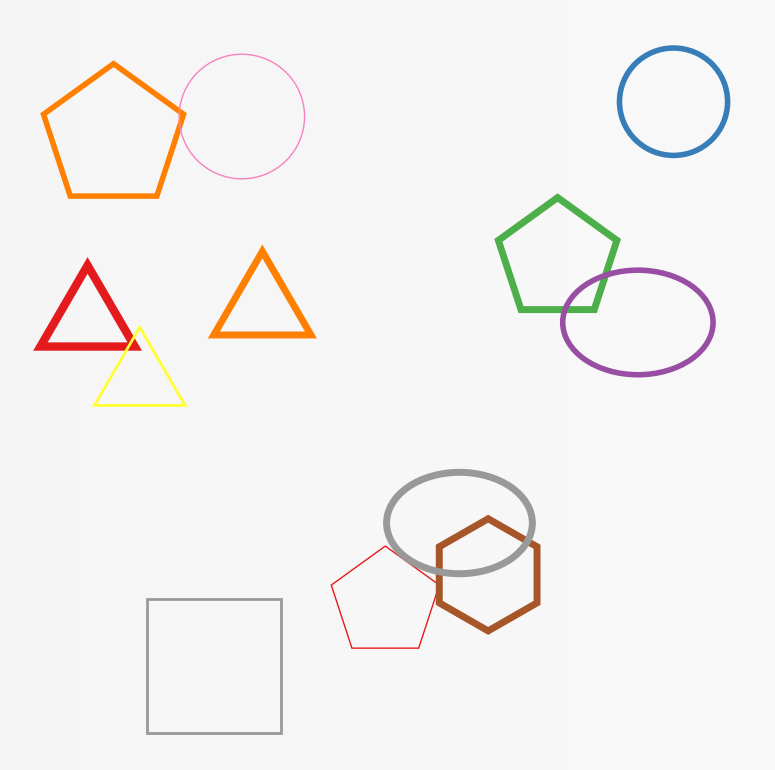[{"shape": "triangle", "thickness": 3, "radius": 0.35, "center": [0.113, 0.585]}, {"shape": "pentagon", "thickness": 0.5, "radius": 0.37, "center": [0.497, 0.218]}, {"shape": "circle", "thickness": 2, "radius": 0.35, "center": [0.869, 0.868]}, {"shape": "pentagon", "thickness": 2.5, "radius": 0.4, "center": [0.72, 0.663]}, {"shape": "oval", "thickness": 2, "radius": 0.49, "center": [0.823, 0.581]}, {"shape": "triangle", "thickness": 2.5, "radius": 0.36, "center": [0.339, 0.601]}, {"shape": "pentagon", "thickness": 2, "radius": 0.48, "center": [0.147, 0.822]}, {"shape": "triangle", "thickness": 1, "radius": 0.34, "center": [0.18, 0.507]}, {"shape": "hexagon", "thickness": 2.5, "radius": 0.36, "center": [0.63, 0.253]}, {"shape": "circle", "thickness": 0.5, "radius": 0.4, "center": [0.312, 0.849]}, {"shape": "oval", "thickness": 2.5, "radius": 0.47, "center": [0.593, 0.321]}, {"shape": "square", "thickness": 1, "radius": 0.43, "center": [0.276, 0.135]}]